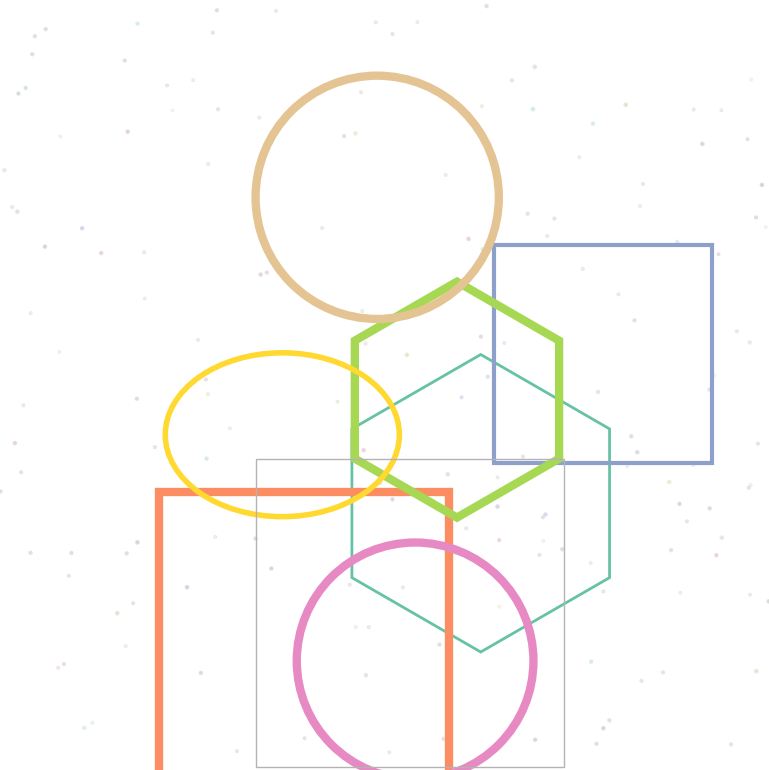[{"shape": "hexagon", "thickness": 1, "radius": 0.97, "center": [0.624, 0.346]}, {"shape": "square", "thickness": 3, "radius": 0.94, "center": [0.394, 0.173]}, {"shape": "square", "thickness": 1.5, "radius": 0.71, "center": [0.783, 0.54]}, {"shape": "circle", "thickness": 3, "radius": 0.77, "center": [0.539, 0.142]}, {"shape": "hexagon", "thickness": 3, "radius": 0.77, "center": [0.593, 0.481]}, {"shape": "oval", "thickness": 2, "radius": 0.76, "center": [0.367, 0.435]}, {"shape": "circle", "thickness": 3, "radius": 0.79, "center": [0.49, 0.744]}, {"shape": "square", "thickness": 0.5, "radius": 1.0, "center": [0.533, 0.204]}]